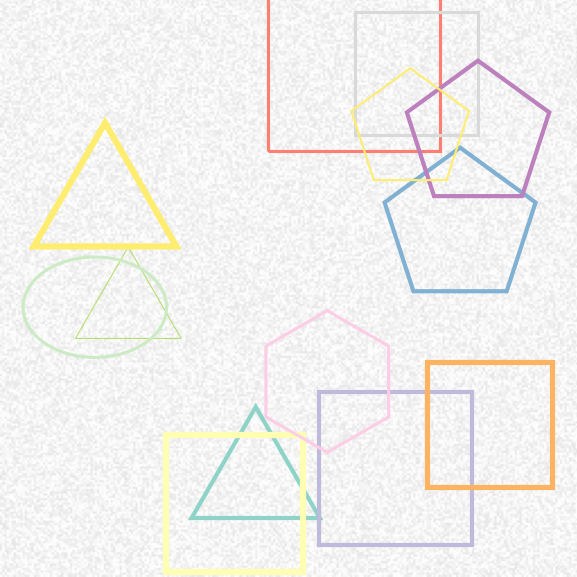[{"shape": "triangle", "thickness": 2, "radius": 0.64, "center": [0.443, 0.166]}, {"shape": "square", "thickness": 3, "radius": 0.59, "center": [0.407, 0.127]}, {"shape": "square", "thickness": 2, "radius": 0.67, "center": [0.685, 0.188]}, {"shape": "square", "thickness": 1.5, "radius": 0.74, "center": [0.613, 0.886]}, {"shape": "pentagon", "thickness": 2, "radius": 0.69, "center": [0.797, 0.606]}, {"shape": "square", "thickness": 2.5, "radius": 0.54, "center": [0.847, 0.265]}, {"shape": "triangle", "thickness": 0.5, "radius": 0.53, "center": [0.222, 0.466]}, {"shape": "hexagon", "thickness": 1.5, "radius": 0.61, "center": [0.567, 0.338]}, {"shape": "square", "thickness": 1.5, "radius": 0.53, "center": [0.722, 0.872]}, {"shape": "pentagon", "thickness": 2, "radius": 0.65, "center": [0.828, 0.764]}, {"shape": "oval", "thickness": 1.5, "radius": 0.62, "center": [0.164, 0.467]}, {"shape": "pentagon", "thickness": 1, "radius": 0.54, "center": [0.71, 0.774]}, {"shape": "triangle", "thickness": 3, "radius": 0.71, "center": [0.182, 0.644]}]